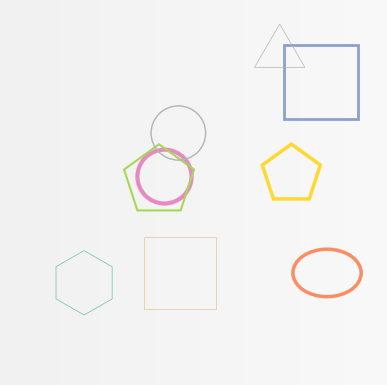[{"shape": "hexagon", "thickness": 0.5, "radius": 0.42, "center": [0.217, 0.265]}, {"shape": "oval", "thickness": 2.5, "radius": 0.44, "center": [0.844, 0.291]}, {"shape": "square", "thickness": 2, "radius": 0.48, "center": [0.829, 0.787]}, {"shape": "circle", "thickness": 3, "radius": 0.35, "center": [0.425, 0.541]}, {"shape": "pentagon", "thickness": 1.5, "radius": 0.47, "center": [0.41, 0.53]}, {"shape": "pentagon", "thickness": 2.5, "radius": 0.39, "center": [0.752, 0.547]}, {"shape": "square", "thickness": 0.5, "radius": 0.47, "center": [0.464, 0.291]}, {"shape": "circle", "thickness": 1, "radius": 0.35, "center": [0.46, 0.655]}, {"shape": "triangle", "thickness": 0.5, "radius": 0.37, "center": [0.722, 0.863]}]